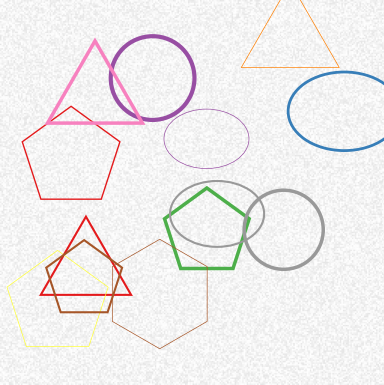[{"shape": "pentagon", "thickness": 1, "radius": 0.67, "center": [0.185, 0.591]}, {"shape": "triangle", "thickness": 1.5, "radius": 0.68, "center": [0.223, 0.302]}, {"shape": "oval", "thickness": 2, "radius": 0.73, "center": [0.894, 0.711]}, {"shape": "pentagon", "thickness": 2.5, "radius": 0.58, "center": [0.537, 0.396]}, {"shape": "circle", "thickness": 3, "radius": 0.54, "center": [0.396, 0.797]}, {"shape": "oval", "thickness": 0.5, "radius": 0.55, "center": [0.536, 0.639]}, {"shape": "triangle", "thickness": 0.5, "radius": 0.74, "center": [0.754, 0.898]}, {"shape": "pentagon", "thickness": 0.5, "radius": 0.69, "center": [0.15, 0.211]}, {"shape": "pentagon", "thickness": 1.5, "radius": 0.52, "center": [0.219, 0.273]}, {"shape": "hexagon", "thickness": 0.5, "radius": 0.71, "center": [0.415, 0.236]}, {"shape": "triangle", "thickness": 2.5, "radius": 0.71, "center": [0.247, 0.751]}, {"shape": "circle", "thickness": 2.5, "radius": 0.51, "center": [0.737, 0.403]}, {"shape": "oval", "thickness": 1.5, "radius": 0.61, "center": [0.564, 0.444]}]